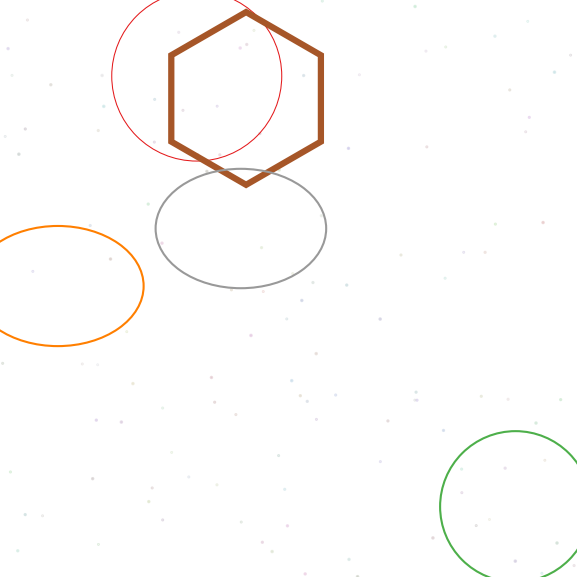[{"shape": "circle", "thickness": 0.5, "radius": 0.74, "center": [0.341, 0.867]}, {"shape": "circle", "thickness": 1, "radius": 0.65, "center": [0.893, 0.122]}, {"shape": "oval", "thickness": 1, "radius": 0.74, "center": [0.1, 0.504]}, {"shape": "hexagon", "thickness": 3, "radius": 0.75, "center": [0.426, 0.829]}, {"shape": "oval", "thickness": 1, "radius": 0.74, "center": [0.417, 0.603]}]